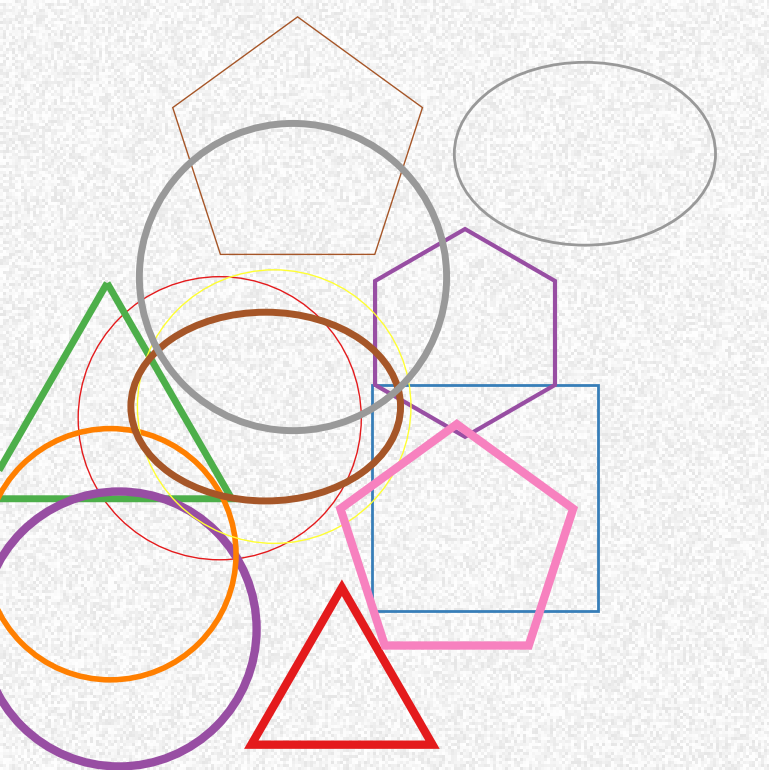[{"shape": "circle", "thickness": 0.5, "radius": 0.92, "center": [0.285, 0.457]}, {"shape": "triangle", "thickness": 3, "radius": 0.68, "center": [0.444, 0.101]}, {"shape": "square", "thickness": 1, "radius": 0.73, "center": [0.63, 0.353]}, {"shape": "triangle", "thickness": 2.5, "radius": 0.93, "center": [0.139, 0.446]}, {"shape": "hexagon", "thickness": 1.5, "radius": 0.67, "center": [0.604, 0.568]}, {"shape": "circle", "thickness": 3, "radius": 0.89, "center": [0.155, 0.183]}, {"shape": "circle", "thickness": 2, "radius": 0.82, "center": [0.143, 0.28]}, {"shape": "circle", "thickness": 0.5, "radius": 0.89, "center": [0.356, 0.472]}, {"shape": "oval", "thickness": 2.5, "radius": 0.88, "center": [0.345, 0.472]}, {"shape": "pentagon", "thickness": 0.5, "radius": 0.85, "center": [0.386, 0.808]}, {"shape": "pentagon", "thickness": 3, "radius": 0.79, "center": [0.593, 0.29]}, {"shape": "circle", "thickness": 2.5, "radius": 1.0, "center": [0.38, 0.64]}, {"shape": "oval", "thickness": 1, "radius": 0.85, "center": [0.76, 0.8]}]